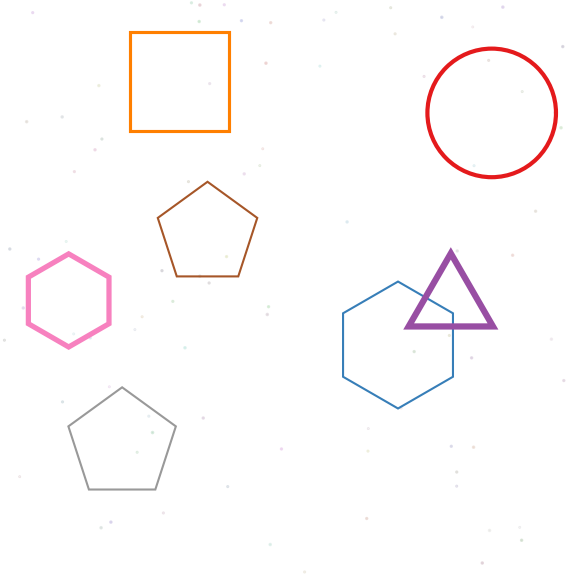[{"shape": "circle", "thickness": 2, "radius": 0.56, "center": [0.851, 0.804]}, {"shape": "hexagon", "thickness": 1, "radius": 0.55, "center": [0.689, 0.402]}, {"shape": "triangle", "thickness": 3, "radius": 0.42, "center": [0.781, 0.476]}, {"shape": "square", "thickness": 1.5, "radius": 0.43, "center": [0.311, 0.858]}, {"shape": "pentagon", "thickness": 1, "radius": 0.45, "center": [0.359, 0.594]}, {"shape": "hexagon", "thickness": 2.5, "radius": 0.4, "center": [0.119, 0.479]}, {"shape": "pentagon", "thickness": 1, "radius": 0.49, "center": [0.211, 0.231]}]